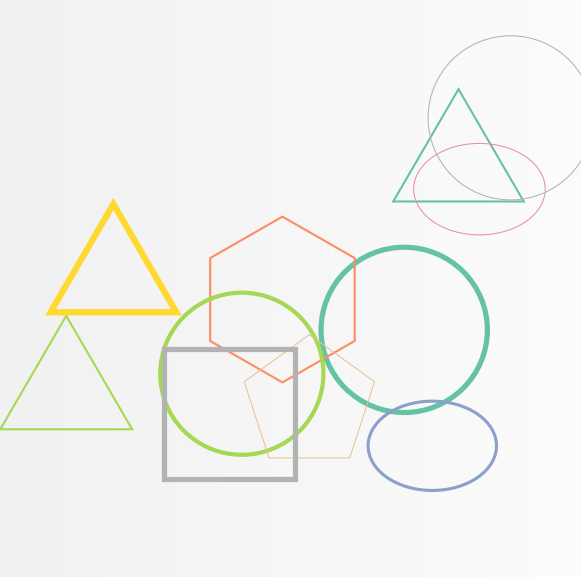[{"shape": "triangle", "thickness": 1, "radius": 0.65, "center": [0.789, 0.715]}, {"shape": "circle", "thickness": 2.5, "radius": 0.72, "center": [0.695, 0.428]}, {"shape": "hexagon", "thickness": 1, "radius": 0.72, "center": [0.486, 0.48]}, {"shape": "oval", "thickness": 1.5, "radius": 0.55, "center": [0.744, 0.227]}, {"shape": "oval", "thickness": 0.5, "radius": 0.57, "center": [0.825, 0.672]}, {"shape": "circle", "thickness": 2, "radius": 0.7, "center": [0.416, 0.352]}, {"shape": "triangle", "thickness": 1, "radius": 0.65, "center": [0.114, 0.321]}, {"shape": "triangle", "thickness": 3, "radius": 0.62, "center": [0.195, 0.521]}, {"shape": "pentagon", "thickness": 0.5, "radius": 0.59, "center": [0.532, 0.302]}, {"shape": "square", "thickness": 2.5, "radius": 0.56, "center": [0.395, 0.282]}, {"shape": "circle", "thickness": 0.5, "radius": 0.71, "center": [0.879, 0.795]}]